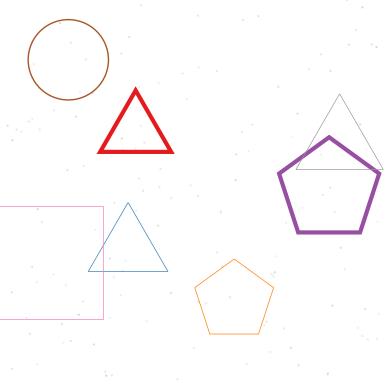[{"shape": "triangle", "thickness": 3, "radius": 0.53, "center": [0.352, 0.659]}, {"shape": "triangle", "thickness": 0.5, "radius": 0.6, "center": [0.333, 0.355]}, {"shape": "pentagon", "thickness": 3, "radius": 0.68, "center": [0.855, 0.507]}, {"shape": "pentagon", "thickness": 0.5, "radius": 0.54, "center": [0.608, 0.22]}, {"shape": "circle", "thickness": 1, "radius": 0.52, "center": [0.177, 0.845]}, {"shape": "square", "thickness": 0.5, "radius": 0.73, "center": [0.121, 0.318]}, {"shape": "triangle", "thickness": 0.5, "radius": 0.66, "center": [0.882, 0.625]}]